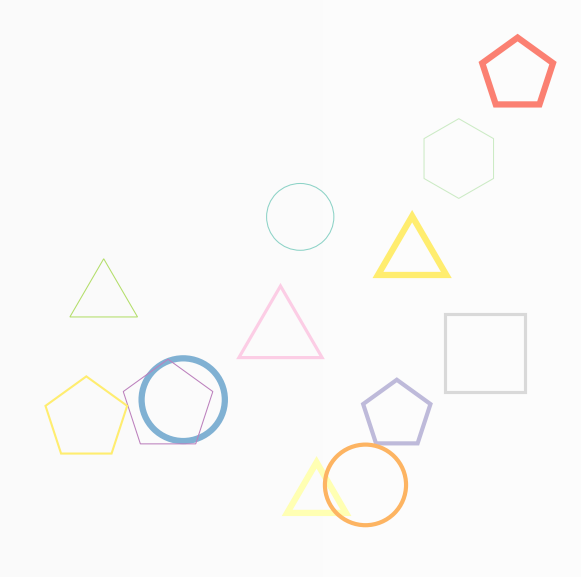[{"shape": "circle", "thickness": 0.5, "radius": 0.29, "center": [0.517, 0.624]}, {"shape": "triangle", "thickness": 3, "radius": 0.29, "center": [0.545, 0.14]}, {"shape": "pentagon", "thickness": 2, "radius": 0.3, "center": [0.683, 0.281]}, {"shape": "pentagon", "thickness": 3, "radius": 0.32, "center": [0.891, 0.87]}, {"shape": "circle", "thickness": 3, "radius": 0.36, "center": [0.315, 0.307]}, {"shape": "circle", "thickness": 2, "radius": 0.35, "center": [0.629, 0.159]}, {"shape": "triangle", "thickness": 0.5, "radius": 0.34, "center": [0.178, 0.484]}, {"shape": "triangle", "thickness": 1.5, "radius": 0.41, "center": [0.483, 0.421]}, {"shape": "square", "thickness": 1.5, "radius": 0.34, "center": [0.834, 0.388]}, {"shape": "pentagon", "thickness": 0.5, "radius": 0.41, "center": [0.289, 0.296]}, {"shape": "hexagon", "thickness": 0.5, "radius": 0.35, "center": [0.789, 0.725]}, {"shape": "pentagon", "thickness": 1, "radius": 0.37, "center": [0.149, 0.274]}, {"shape": "triangle", "thickness": 3, "radius": 0.34, "center": [0.709, 0.557]}]